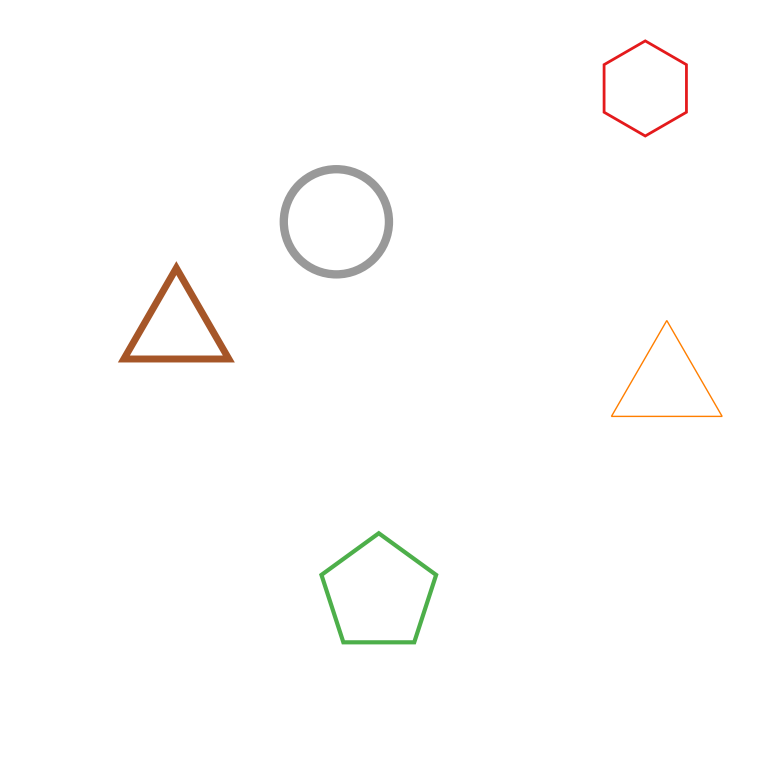[{"shape": "hexagon", "thickness": 1, "radius": 0.31, "center": [0.838, 0.885]}, {"shape": "pentagon", "thickness": 1.5, "radius": 0.39, "center": [0.492, 0.229]}, {"shape": "triangle", "thickness": 0.5, "radius": 0.41, "center": [0.866, 0.501]}, {"shape": "triangle", "thickness": 2.5, "radius": 0.39, "center": [0.229, 0.573]}, {"shape": "circle", "thickness": 3, "radius": 0.34, "center": [0.437, 0.712]}]